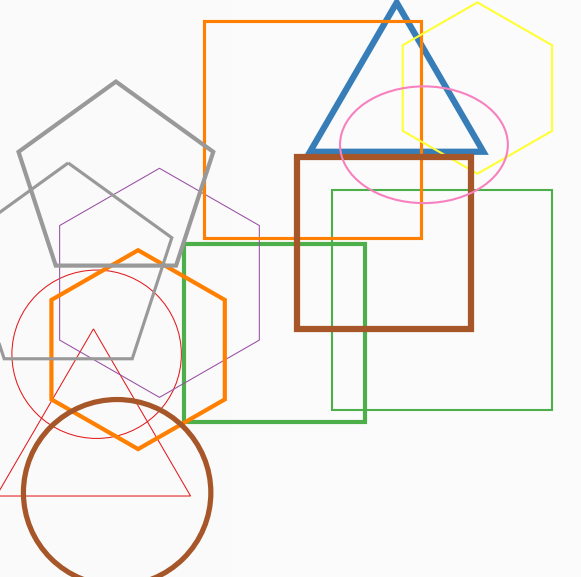[{"shape": "circle", "thickness": 0.5, "radius": 0.73, "center": [0.166, 0.386]}, {"shape": "triangle", "thickness": 0.5, "radius": 0.96, "center": [0.161, 0.237]}, {"shape": "triangle", "thickness": 3, "radius": 0.86, "center": [0.682, 0.822]}, {"shape": "square", "thickness": 1, "radius": 0.95, "center": [0.76, 0.48]}, {"shape": "square", "thickness": 2, "radius": 0.77, "center": [0.472, 0.423]}, {"shape": "hexagon", "thickness": 0.5, "radius": 0.99, "center": [0.274, 0.509]}, {"shape": "square", "thickness": 1.5, "radius": 0.94, "center": [0.538, 0.775]}, {"shape": "hexagon", "thickness": 2, "radius": 0.86, "center": [0.238, 0.394]}, {"shape": "hexagon", "thickness": 1, "radius": 0.74, "center": [0.821, 0.847]}, {"shape": "square", "thickness": 3, "radius": 0.75, "center": [0.661, 0.578]}, {"shape": "circle", "thickness": 2.5, "radius": 0.81, "center": [0.202, 0.146]}, {"shape": "oval", "thickness": 1, "radius": 0.72, "center": [0.729, 0.749]}, {"shape": "pentagon", "thickness": 1.5, "radius": 0.94, "center": [0.117, 0.53]}, {"shape": "pentagon", "thickness": 2, "radius": 0.88, "center": [0.199, 0.682]}]